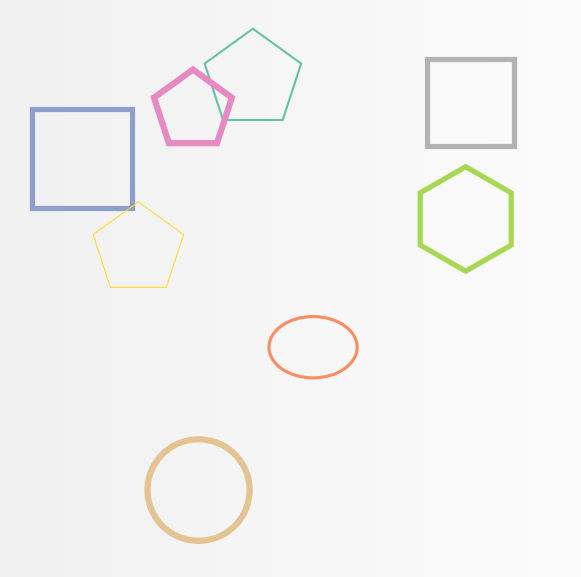[{"shape": "pentagon", "thickness": 1, "radius": 0.44, "center": [0.435, 0.862]}, {"shape": "oval", "thickness": 1.5, "radius": 0.38, "center": [0.539, 0.398]}, {"shape": "square", "thickness": 2.5, "radius": 0.43, "center": [0.141, 0.725]}, {"shape": "pentagon", "thickness": 3, "radius": 0.35, "center": [0.332, 0.808]}, {"shape": "hexagon", "thickness": 2.5, "radius": 0.45, "center": [0.801, 0.62]}, {"shape": "pentagon", "thickness": 0.5, "radius": 0.41, "center": [0.238, 0.568]}, {"shape": "circle", "thickness": 3, "radius": 0.44, "center": [0.342, 0.151]}, {"shape": "square", "thickness": 2.5, "radius": 0.38, "center": [0.81, 0.821]}]